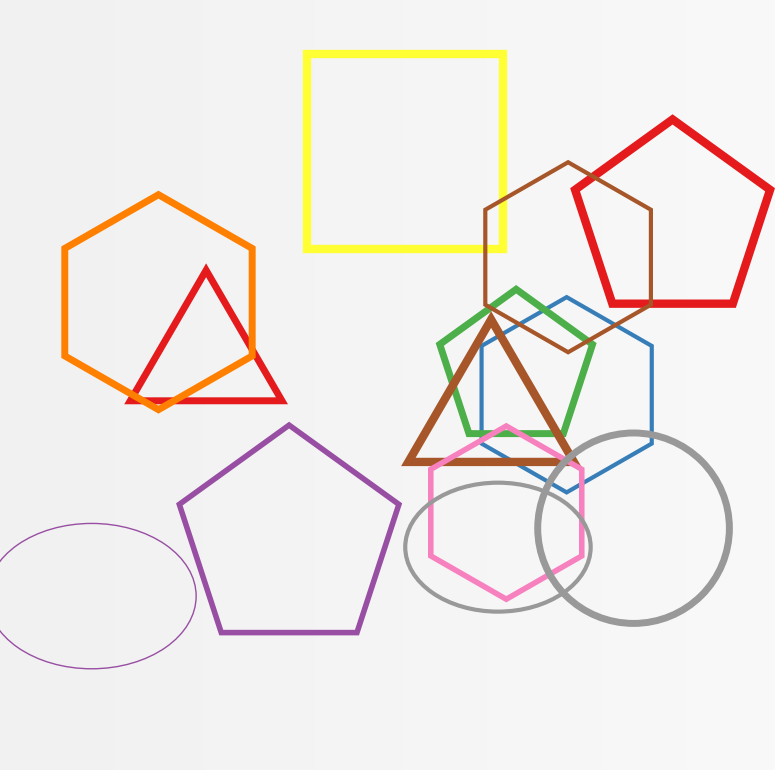[{"shape": "pentagon", "thickness": 3, "radius": 0.66, "center": [0.868, 0.713]}, {"shape": "triangle", "thickness": 2.5, "radius": 0.57, "center": [0.266, 0.536]}, {"shape": "hexagon", "thickness": 1.5, "radius": 0.63, "center": [0.731, 0.487]}, {"shape": "pentagon", "thickness": 2.5, "radius": 0.52, "center": [0.666, 0.521]}, {"shape": "pentagon", "thickness": 2, "radius": 0.74, "center": [0.373, 0.299]}, {"shape": "oval", "thickness": 0.5, "radius": 0.67, "center": [0.118, 0.226]}, {"shape": "hexagon", "thickness": 2.5, "radius": 0.7, "center": [0.204, 0.608]}, {"shape": "square", "thickness": 3, "radius": 0.63, "center": [0.522, 0.804]}, {"shape": "hexagon", "thickness": 1.5, "radius": 0.62, "center": [0.733, 0.666]}, {"shape": "triangle", "thickness": 3, "radius": 0.62, "center": [0.634, 0.462]}, {"shape": "hexagon", "thickness": 2, "radius": 0.56, "center": [0.653, 0.334]}, {"shape": "oval", "thickness": 1.5, "radius": 0.6, "center": [0.643, 0.289]}, {"shape": "circle", "thickness": 2.5, "radius": 0.62, "center": [0.817, 0.314]}]